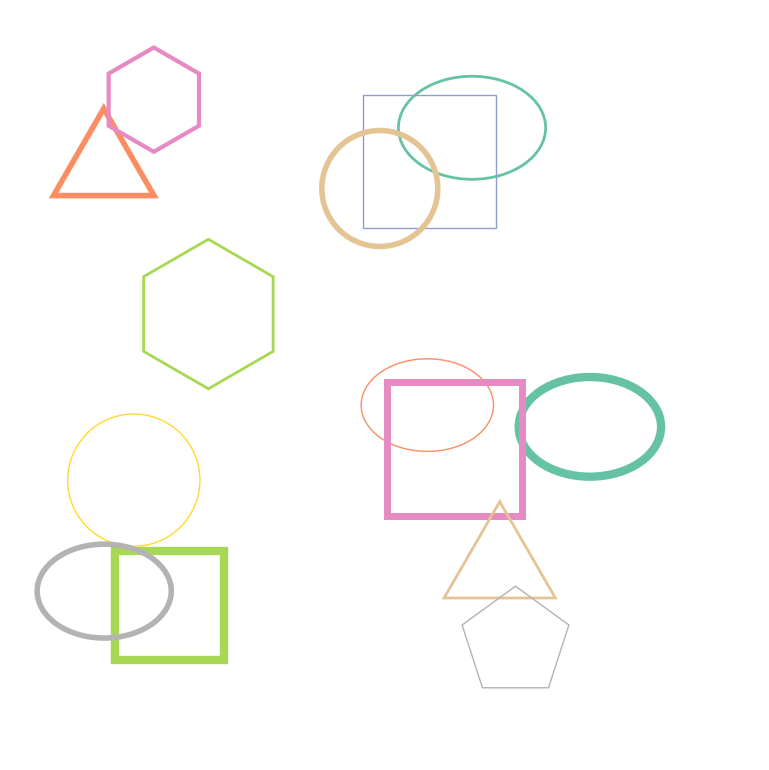[{"shape": "oval", "thickness": 3, "radius": 0.46, "center": [0.766, 0.446]}, {"shape": "oval", "thickness": 1, "radius": 0.48, "center": [0.613, 0.834]}, {"shape": "triangle", "thickness": 2, "radius": 0.38, "center": [0.135, 0.784]}, {"shape": "oval", "thickness": 0.5, "radius": 0.43, "center": [0.555, 0.474]}, {"shape": "square", "thickness": 0.5, "radius": 0.43, "center": [0.558, 0.79]}, {"shape": "hexagon", "thickness": 1.5, "radius": 0.34, "center": [0.2, 0.871]}, {"shape": "square", "thickness": 2.5, "radius": 0.44, "center": [0.59, 0.417]}, {"shape": "hexagon", "thickness": 1, "radius": 0.49, "center": [0.271, 0.592]}, {"shape": "square", "thickness": 3, "radius": 0.36, "center": [0.22, 0.214]}, {"shape": "circle", "thickness": 0.5, "radius": 0.43, "center": [0.174, 0.376]}, {"shape": "circle", "thickness": 2, "radius": 0.38, "center": [0.493, 0.755]}, {"shape": "triangle", "thickness": 1, "radius": 0.42, "center": [0.649, 0.265]}, {"shape": "oval", "thickness": 2, "radius": 0.44, "center": [0.135, 0.232]}, {"shape": "pentagon", "thickness": 0.5, "radius": 0.36, "center": [0.669, 0.166]}]